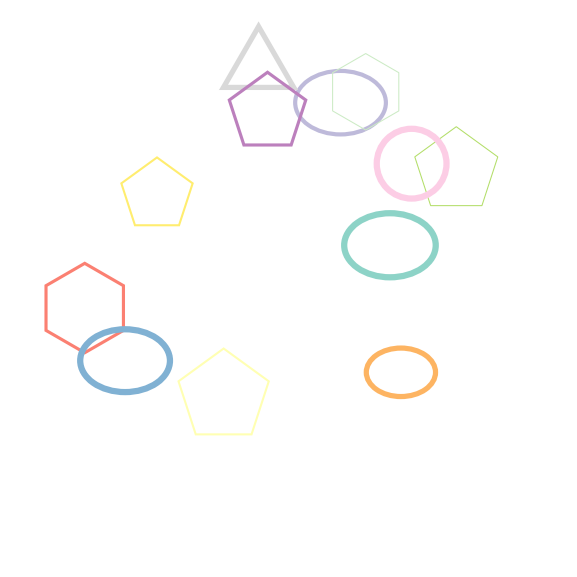[{"shape": "oval", "thickness": 3, "radius": 0.4, "center": [0.675, 0.574]}, {"shape": "pentagon", "thickness": 1, "radius": 0.41, "center": [0.387, 0.313]}, {"shape": "oval", "thickness": 2, "radius": 0.39, "center": [0.59, 0.821]}, {"shape": "hexagon", "thickness": 1.5, "radius": 0.39, "center": [0.147, 0.466]}, {"shape": "oval", "thickness": 3, "radius": 0.39, "center": [0.217, 0.375]}, {"shape": "oval", "thickness": 2.5, "radius": 0.3, "center": [0.694, 0.354]}, {"shape": "pentagon", "thickness": 0.5, "radius": 0.38, "center": [0.79, 0.704]}, {"shape": "circle", "thickness": 3, "radius": 0.3, "center": [0.713, 0.716]}, {"shape": "triangle", "thickness": 2.5, "radius": 0.35, "center": [0.448, 0.883]}, {"shape": "pentagon", "thickness": 1.5, "radius": 0.35, "center": [0.463, 0.804]}, {"shape": "hexagon", "thickness": 0.5, "radius": 0.33, "center": [0.633, 0.84]}, {"shape": "pentagon", "thickness": 1, "radius": 0.32, "center": [0.272, 0.662]}]